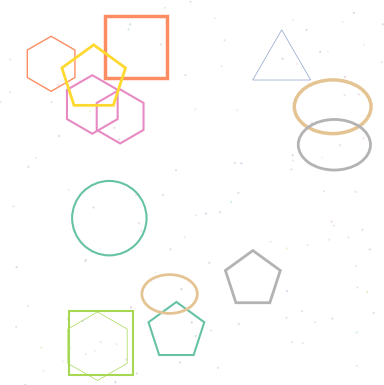[{"shape": "circle", "thickness": 1.5, "radius": 0.48, "center": [0.284, 0.433]}, {"shape": "pentagon", "thickness": 1.5, "radius": 0.38, "center": [0.458, 0.14]}, {"shape": "square", "thickness": 2.5, "radius": 0.4, "center": [0.354, 0.878]}, {"shape": "hexagon", "thickness": 1, "radius": 0.36, "center": [0.133, 0.834]}, {"shape": "triangle", "thickness": 0.5, "radius": 0.43, "center": [0.732, 0.836]}, {"shape": "hexagon", "thickness": 1.5, "radius": 0.35, "center": [0.312, 0.698]}, {"shape": "hexagon", "thickness": 1.5, "radius": 0.38, "center": [0.24, 0.729]}, {"shape": "square", "thickness": 1.5, "radius": 0.41, "center": [0.263, 0.109]}, {"shape": "hexagon", "thickness": 0.5, "radius": 0.45, "center": [0.253, 0.101]}, {"shape": "pentagon", "thickness": 2, "radius": 0.43, "center": [0.243, 0.797]}, {"shape": "oval", "thickness": 2.5, "radius": 0.5, "center": [0.864, 0.723]}, {"shape": "oval", "thickness": 2, "radius": 0.36, "center": [0.44, 0.236]}, {"shape": "pentagon", "thickness": 2, "radius": 0.37, "center": [0.657, 0.274]}, {"shape": "oval", "thickness": 2, "radius": 0.47, "center": [0.868, 0.624]}]